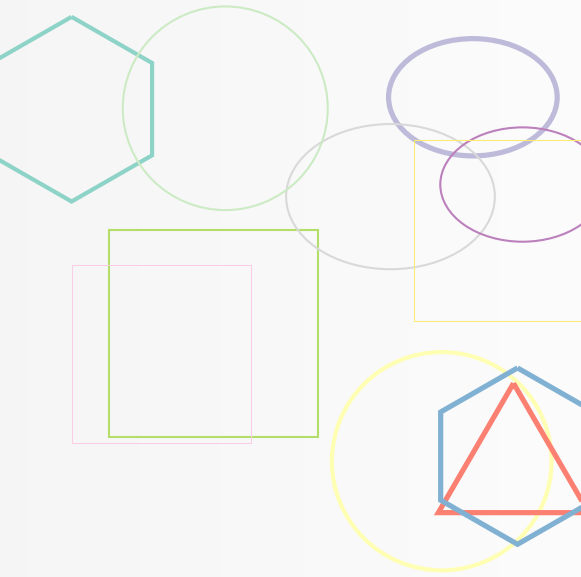[{"shape": "hexagon", "thickness": 2, "radius": 0.8, "center": [0.123, 0.81]}, {"shape": "circle", "thickness": 2, "radius": 0.94, "center": [0.76, 0.2]}, {"shape": "oval", "thickness": 2.5, "radius": 0.73, "center": [0.814, 0.831]}, {"shape": "triangle", "thickness": 2.5, "radius": 0.75, "center": [0.883, 0.186]}, {"shape": "hexagon", "thickness": 2.5, "radius": 0.76, "center": [0.89, 0.209]}, {"shape": "square", "thickness": 1, "radius": 0.9, "center": [0.367, 0.421]}, {"shape": "square", "thickness": 0.5, "radius": 0.77, "center": [0.279, 0.386]}, {"shape": "oval", "thickness": 1, "radius": 0.9, "center": [0.672, 0.659]}, {"shape": "oval", "thickness": 1, "radius": 0.71, "center": [0.899, 0.68]}, {"shape": "circle", "thickness": 1, "radius": 0.88, "center": [0.388, 0.812]}, {"shape": "square", "thickness": 0.5, "radius": 0.78, "center": [0.868, 0.6]}]